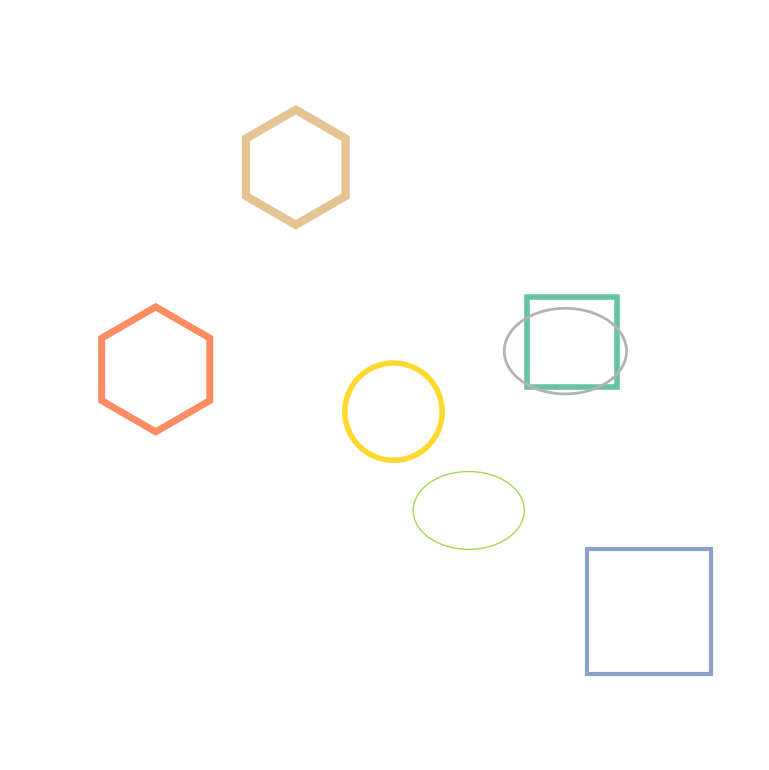[{"shape": "square", "thickness": 2, "radius": 0.29, "center": [0.743, 0.555]}, {"shape": "hexagon", "thickness": 2.5, "radius": 0.41, "center": [0.202, 0.52]}, {"shape": "square", "thickness": 1.5, "radius": 0.4, "center": [0.843, 0.206]}, {"shape": "oval", "thickness": 0.5, "radius": 0.36, "center": [0.609, 0.337]}, {"shape": "circle", "thickness": 2, "radius": 0.32, "center": [0.511, 0.465]}, {"shape": "hexagon", "thickness": 3, "radius": 0.37, "center": [0.384, 0.783]}, {"shape": "oval", "thickness": 1, "radius": 0.4, "center": [0.734, 0.544]}]